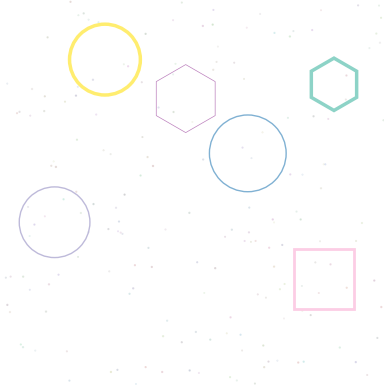[{"shape": "hexagon", "thickness": 2.5, "radius": 0.34, "center": [0.868, 0.781]}, {"shape": "circle", "thickness": 1, "radius": 0.46, "center": [0.142, 0.423]}, {"shape": "circle", "thickness": 1, "radius": 0.5, "center": [0.644, 0.602]}, {"shape": "square", "thickness": 2, "radius": 0.39, "center": [0.841, 0.274]}, {"shape": "hexagon", "thickness": 0.5, "radius": 0.44, "center": [0.482, 0.744]}, {"shape": "circle", "thickness": 2.5, "radius": 0.46, "center": [0.273, 0.845]}]